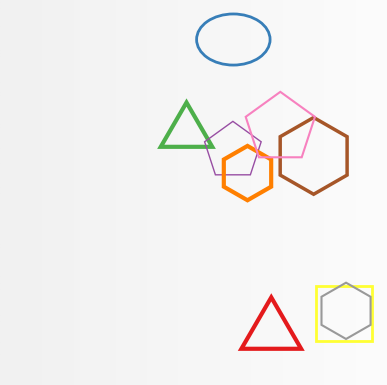[{"shape": "triangle", "thickness": 3, "radius": 0.45, "center": [0.7, 0.139]}, {"shape": "oval", "thickness": 2, "radius": 0.47, "center": [0.602, 0.897]}, {"shape": "triangle", "thickness": 3, "radius": 0.38, "center": [0.481, 0.657]}, {"shape": "pentagon", "thickness": 1, "radius": 0.38, "center": [0.601, 0.608]}, {"shape": "hexagon", "thickness": 3, "radius": 0.35, "center": [0.639, 0.55]}, {"shape": "square", "thickness": 2, "radius": 0.36, "center": [0.888, 0.186]}, {"shape": "hexagon", "thickness": 2.5, "radius": 0.5, "center": [0.809, 0.595]}, {"shape": "pentagon", "thickness": 1.5, "radius": 0.47, "center": [0.723, 0.667]}, {"shape": "hexagon", "thickness": 1.5, "radius": 0.37, "center": [0.893, 0.193]}]